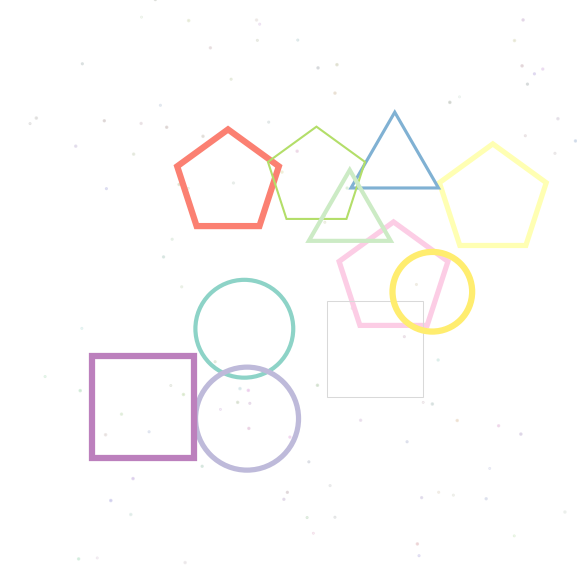[{"shape": "circle", "thickness": 2, "radius": 0.42, "center": [0.423, 0.43]}, {"shape": "pentagon", "thickness": 2.5, "radius": 0.49, "center": [0.853, 0.653]}, {"shape": "circle", "thickness": 2.5, "radius": 0.45, "center": [0.428, 0.274]}, {"shape": "pentagon", "thickness": 3, "radius": 0.46, "center": [0.395, 0.683]}, {"shape": "triangle", "thickness": 1.5, "radius": 0.44, "center": [0.684, 0.717]}, {"shape": "pentagon", "thickness": 1, "radius": 0.44, "center": [0.548, 0.691]}, {"shape": "pentagon", "thickness": 2.5, "radius": 0.5, "center": [0.681, 0.516]}, {"shape": "square", "thickness": 0.5, "radius": 0.42, "center": [0.65, 0.395]}, {"shape": "square", "thickness": 3, "radius": 0.44, "center": [0.247, 0.295]}, {"shape": "triangle", "thickness": 2, "radius": 0.41, "center": [0.606, 0.623]}, {"shape": "circle", "thickness": 3, "radius": 0.34, "center": [0.749, 0.494]}]